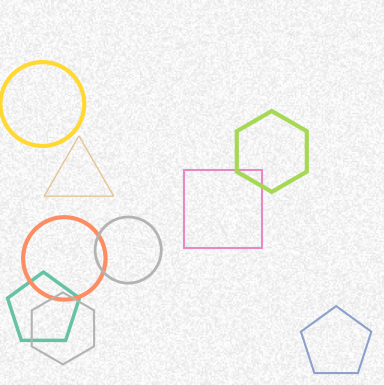[{"shape": "pentagon", "thickness": 2.5, "radius": 0.49, "center": [0.113, 0.195]}, {"shape": "circle", "thickness": 3, "radius": 0.54, "center": [0.167, 0.329]}, {"shape": "pentagon", "thickness": 1.5, "radius": 0.48, "center": [0.873, 0.109]}, {"shape": "square", "thickness": 1.5, "radius": 0.5, "center": [0.58, 0.457]}, {"shape": "hexagon", "thickness": 3, "radius": 0.53, "center": [0.706, 0.607]}, {"shape": "circle", "thickness": 3, "radius": 0.54, "center": [0.11, 0.73]}, {"shape": "triangle", "thickness": 1, "radius": 0.52, "center": [0.205, 0.543]}, {"shape": "circle", "thickness": 2, "radius": 0.43, "center": [0.333, 0.351]}, {"shape": "hexagon", "thickness": 1.5, "radius": 0.47, "center": [0.163, 0.147]}]